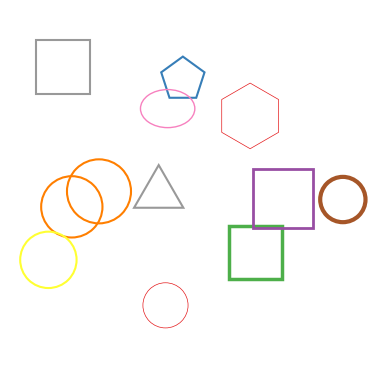[{"shape": "circle", "thickness": 0.5, "radius": 0.29, "center": [0.43, 0.207]}, {"shape": "hexagon", "thickness": 0.5, "radius": 0.43, "center": [0.65, 0.699]}, {"shape": "pentagon", "thickness": 1.5, "radius": 0.3, "center": [0.475, 0.794]}, {"shape": "square", "thickness": 2.5, "radius": 0.34, "center": [0.664, 0.345]}, {"shape": "square", "thickness": 2, "radius": 0.39, "center": [0.735, 0.485]}, {"shape": "circle", "thickness": 1.5, "radius": 0.4, "center": [0.187, 0.463]}, {"shape": "circle", "thickness": 1.5, "radius": 0.42, "center": [0.257, 0.503]}, {"shape": "circle", "thickness": 1.5, "radius": 0.37, "center": [0.126, 0.325]}, {"shape": "circle", "thickness": 3, "radius": 0.29, "center": [0.891, 0.482]}, {"shape": "oval", "thickness": 1, "radius": 0.35, "center": [0.435, 0.718]}, {"shape": "square", "thickness": 1.5, "radius": 0.35, "center": [0.164, 0.826]}, {"shape": "triangle", "thickness": 1.5, "radius": 0.37, "center": [0.412, 0.497]}]